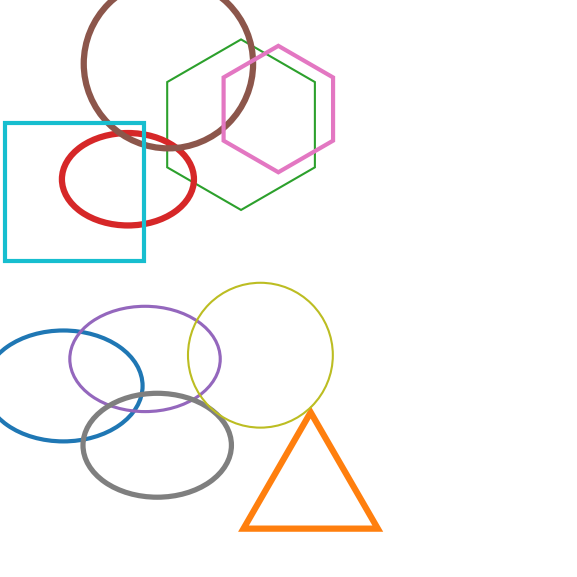[{"shape": "oval", "thickness": 2, "radius": 0.69, "center": [0.11, 0.331]}, {"shape": "triangle", "thickness": 3, "radius": 0.67, "center": [0.538, 0.151]}, {"shape": "hexagon", "thickness": 1, "radius": 0.74, "center": [0.417, 0.783]}, {"shape": "oval", "thickness": 3, "radius": 0.57, "center": [0.222, 0.689]}, {"shape": "oval", "thickness": 1.5, "radius": 0.65, "center": [0.251, 0.378]}, {"shape": "circle", "thickness": 3, "radius": 0.73, "center": [0.292, 0.889]}, {"shape": "hexagon", "thickness": 2, "radius": 0.55, "center": [0.482, 0.81]}, {"shape": "oval", "thickness": 2.5, "radius": 0.64, "center": [0.272, 0.228]}, {"shape": "circle", "thickness": 1, "radius": 0.63, "center": [0.451, 0.384]}, {"shape": "square", "thickness": 2, "radius": 0.6, "center": [0.129, 0.667]}]